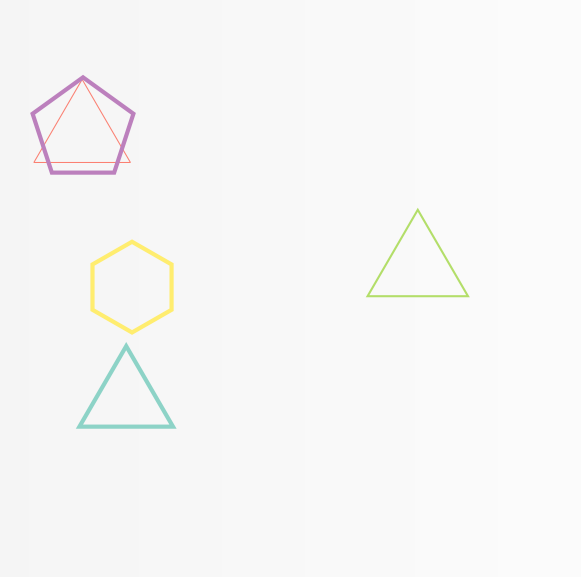[{"shape": "triangle", "thickness": 2, "radius": 0.46, "center": [0.217, 0.307]}, {"shape": "triangle", "thickness": 0.5, "radius": 0.48, "center": [0.141, 0.766]}, {"shape": "triangle", "thickness": 1, "radius": 0.5, "center": [0.719, 0.536]}, {"shape": "pentagon", "thickness": 2, "radius": 0.46, "center": [0.143, 0.774]}, {"shape": "hexagon", "thickness": 2, "radius": 0.39, "center": [0.227, 0.502]}]